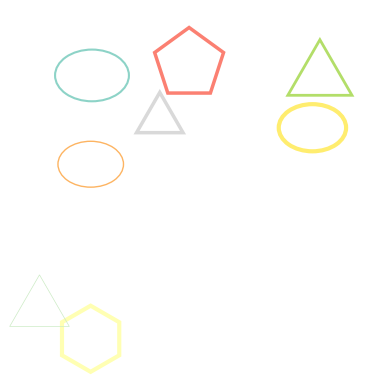[{"shape": "oval", "thickness": 1.5, "radius": 0.48, "center": [0.239, 0.804]}, {"shape": "hexagon", "thickness": 3, "radius": 0.43, "center": [0.235, 0.12]}, {"shape": "pentagon", "thickness": 2.5, "radius": 0.47, "center": [0.491, 0.834]}, {"shape": "oval", "thickness": 1, "radius": 0.43, "center": [0.236, 0.573]}, {"shape": "triangle", "thickness": 2, "radius": 0.48, "center": [0.831, 0.801]}, {"shape": "triangle", "thickness": 2.5, "radius": 0.35, "center": [0.415, 0.69]}, {"shape": "triangle", "thickness": 0.5, "radius": 0.45, "center": [0.103, 0.197]}, {"shape": "oval", "thickness": 3, "radius": 0.44, "center": [0.811, 0.668]}]